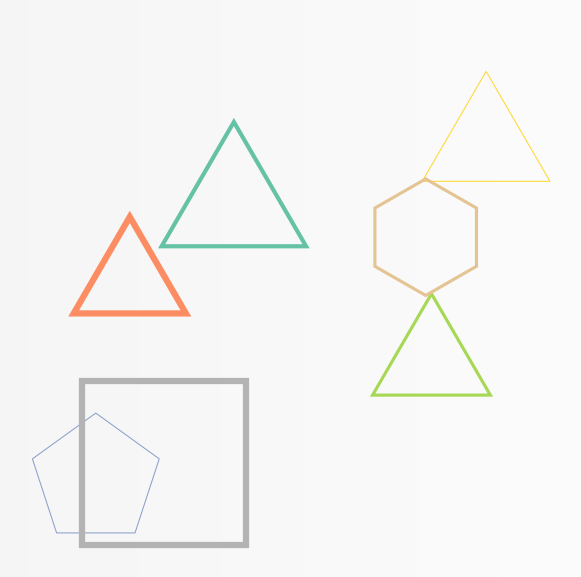[{"shape": "triangle", "thickness": 2, "radius": 0.72, "center": [0.402, 0.644]}, {"shape": "triangle", "thickness": 3, "radius": 0.56, "center": [0.223, 0.512]}, {"shape": "pentagon", "thickness": 0.5, "radius": 0.57, "center": [0.165, 0.169]}, {"shape": "triangle", "thickness": 1.5, "radius": 0.59, "center": [0.742, 0.373]}, {"shape": "triangle", "thickness": 0.5, "radius": 0.63, "center": [0.836, 0.749]}, {"shape": "hexagon", "thickness": 1.5, "radius": 0.5, "center": [0.732, 0.588]}, {"shape": "square", "thickness": 3, "radius": 0.71, "center": [0.282, 0.197]}]